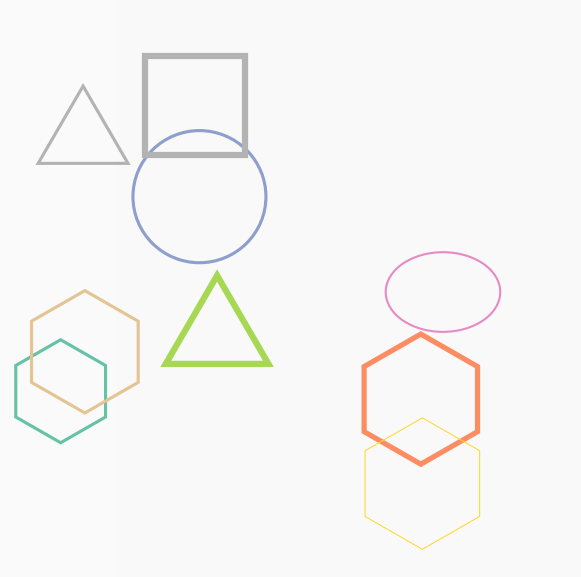[{"shape": "hexagon", "thickness": 1.5, "radius": 0.45, "center": [0.104, 0.322]}, {"shape": "hexagon", "thickness": 2.5, "radius": 0.56, "center": [0.724, 0.308]}, {"shape": "circle", "thickness": 1.5, "radius": 0.57, "center": [0.343, 0.659]}, {"shape": "oval", "thickness": 1, "radius": 0.49, "center": [0.762, 0.493]}, {"shape": "triangle", "thickness": 3, "radius": 0.51, "center": [0.373, 0.42]}, {"shape": "hexagon", "thickness": 0.5, "radius": 0.57, "center": [0.727, 0.162]}, {"shape": "hexagon", "thickness": 1.5, "radius": 0.53, "center": [0.146, 0.39]}, {"shape": "square", "thickness": 3, "radius": 0.43, "center": [0.336, 0.816]}, {"shape": "triangle", "thickness": 1.5, "radius": 0.45, "center": [0.143, 0.761]}]